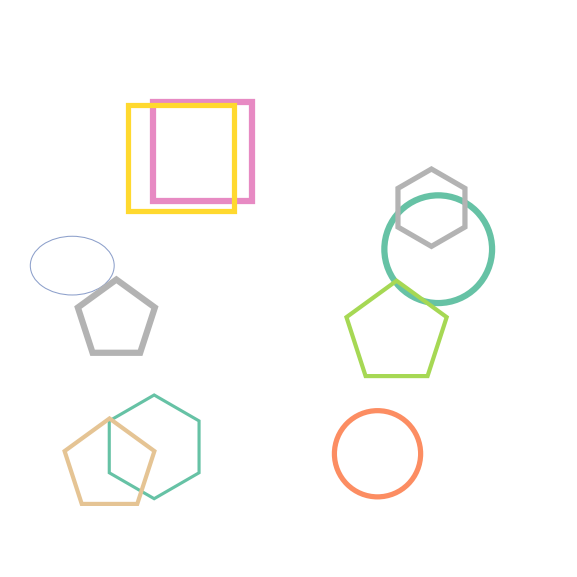[{"shape": "circle", "thickness": 3, "radius": 0.47, "center": [0.759, 0.568]}, {"shape": "hexagon", "thickness": 1.5, "radius": 0.45, "center": [0.267, 0.225]}, {"shape": "circle", "thickness": 2.5, "radius": 0.37, "center": [0.654, 0.213]}, {"shape": "oval", "thickness": 0.5, "radius": 0.36, "center": [0.125, 0.539]}, {"shape": "square", "thickness": 3, "radius": 0.43, "center": [0.351, 0.737]}, {"shape": "pentagon", "thickness": 2, "radius": 0.46, "center": [0.687, 0.422]}, {"shape": "square", "thickness": 2.5, "radius": 0.46, "center": [0.314, 0.725]}, {"shape": "pentagon", "thickness": 2, "radius": 0.41, "center": [0.19, 0.193]}, {"shape": "pentagon", "thickness": 3, "radius": 0.35, "center": [0.202, 0.445]}, {"shape": "hexagon", "thickness": 2.5, "radius": 0.33, "center": [0.747, 0.639]}]